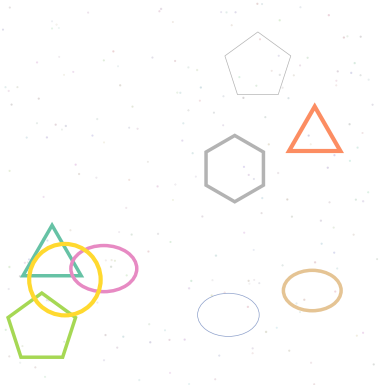[{"shape": "triangle", "thickness": 2.5, "radius": 0.44, "center": [0.135, 0.327]}, {"shape": "triangle", "thickness": 3, "radius": 0.38, "center": [0.817, 0.646]}, {"shape": "oval", "thickness": 0.5, "radius": 0.4, "center": [0.593, 0.182]}, {"shape": "oval", "thickness": 2.5, "radius": 0.43, "center": [0.27, 0.302]}, {"shape": "pentagon", "thickness": 2.5, "radius": 0.46, "center": [0.109, 0.147]}, {"shape": "circle", "thickness": 3, "radius": 0.46, "center": [0.169, 0.274]}, {"shape": "oval", "thickness": 2.5, "radius": 0.37, "center": [0.811, 0.245]}, {"shape": "pentagon", "thickness": 0.5, "radius": 0.45, "center": [0.67, 0.827]}, {"shape": "hexagon", "thickness": 2.5, "radius": 0.43, "center": [0.61, 0.562]}]